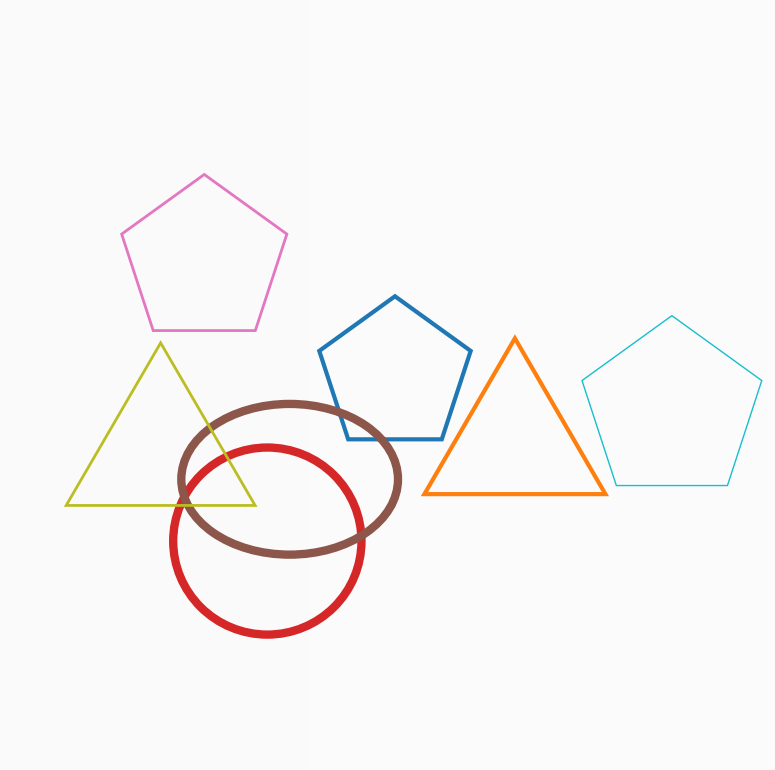[{"shape": "pentagon", "thickness": 1.5, "radius": 0.51, "center": [0.51, 0.513]}, {"shape": "triangle", "thickness": 1.5, "radius": 0.67, "center": [0.664, 0.426]}, {"shape": "circle", "thickness": 3, "radius": 0.61, "center": [0.345, 0.297]}, {"shape": "oval", "thickness": 3, "radius": 0.7, "center": [0.374, 0.378]}, {"shape": "pentagon", "thickness": 1, "radius": 0.56, "center": [0.264, 0.661]}, {"shape": "triangle", "thickness": 1, "radius": 0.7, "center": [0.207, 0.414]}, {"shape": "pentagon", "thickness": 0.5, "radius": 0.61, "center": [0.867, 0.468]}]